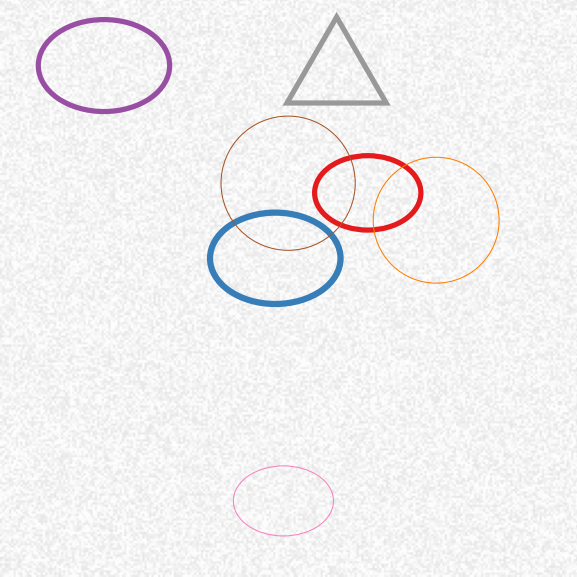[{"shape": "oval", "thickness": 2.5, "radius": 0.46, "center": [0.637, 0.665]}, {"shape": "oval", "thickness": 3, "radius": 0.56, "center": [0.477, 0.552]}, {"shape": "oval", "thickness": 2.5, "radius": 0.57, "center": [0.18, 0.886]}, {"shape": "circle", "thickness": 0.5, "radius": 0.54, "center": [0.755, 0.618]}, {"shape": "circle", "thickness": 0.5, "radius": 0.58, "center": [0.499, 0.682]}, {"shape": "oval", "thickness": 0.5, "radius": 0.43, "center": [0.491, 0.132]}, {"shape": "triangle", "thickness": 2.5, "radius": 0.5, "center": [0.583, 0.87]}]